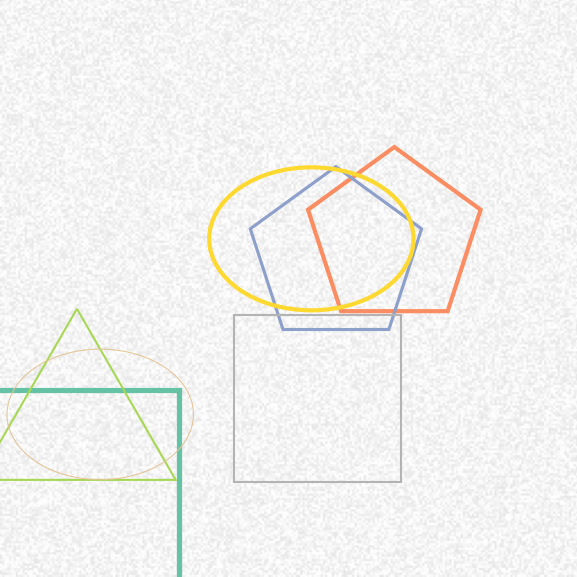[{"shape": "square", "thickness": 2.5, "radius": 0.9, "center": [0.13, 0.145]}, {"shape": "pentagon", "thickness": 2, "radius": 0.79, "center": [0.683, 0.587]}, {"shape": "pentagon", "thickness": 1.5, "radius": 0.78, "center": [0.582, 0.555]}, {"shape": "triangle", "thickness": 1, "radius": 0.99, "center": [0.133, 0.267]}, {"shape": "oval", "thickness": 2, "radius": 0.88, "center": [0.539, 0.586]}, {"shape": "oval", "thickness": 0.5, "radius": 0.81, "center": [0.174, 0.282]}, {"shape": "square", "thickness": 1, "radius": 0.72, "center": [0.55, 0.309]}]